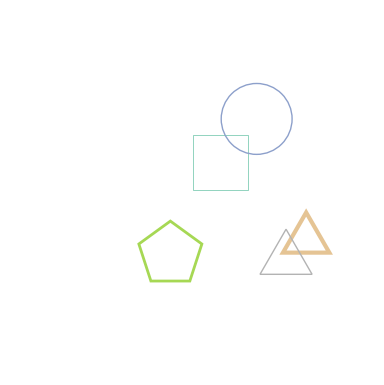[{"shape": "square", "thickness": 0.5, "radius": 0.36, "center": [0.573, 0.578]}, {"shape": "circle", "thickness": 1, "radius": 0.46, "center": [0.667, 0.691]}, {"shape": "pentagon", "thickness": 2, "radius": 0.43, "center": [0.443, 0.34]}, {"shape": "triangle", "thickness": 3, "radius": 0.35, "center": [0.795, 0.379]}, {"shape": "triangle", "thickness": 1, "radius": 0.39, "center": [0.743, 0.327]}]